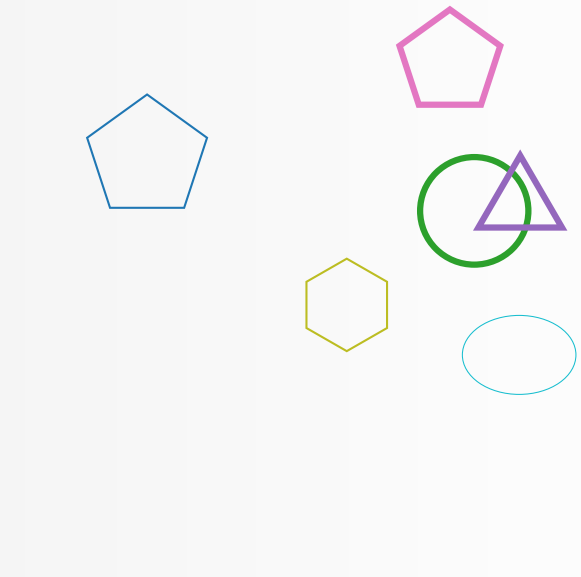[{"shape": "pentagon", "thickness": 1, "radius": 0.54, "center": [0.253, 0.727]}, {"shape": "circle", "thickness": 3, "radius": 0.47, "center": [0.816, 0.634]}, {"shape": "triangle", "thickness": 3, "radius": 0.42, "center": [0.895, 0.647]}, {"shape": "pentagon", "thickness": 3, "radius": 0.46, "center": [0.774, 0.892]}, {"shape": "hexagon", "thickness": 1, "radius": 0.4, "center": [0.597, 0.471]}, {"shape": "oval", "thickness": 0.5, "radius": 0.49, "center": [0.893, 0.385]}]